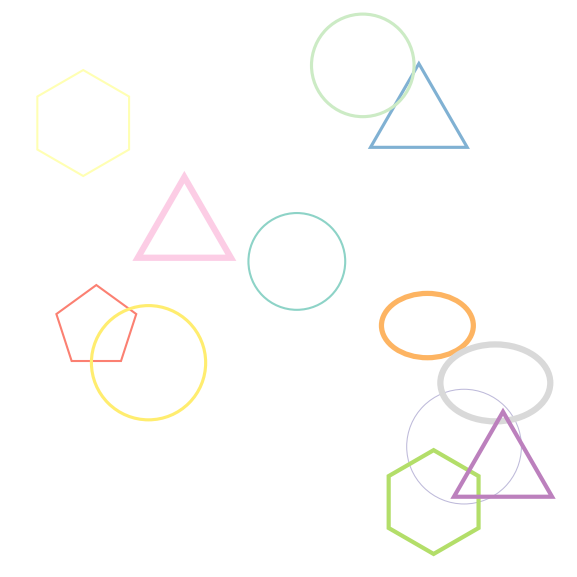[{"shape": "circle", "thickness": 1, "radius": 0.42, "center": [0.514, 0.546]}, {"shape": "hexagon", "thickness": 1, "radius": 0.46, "center": [0.144, 0.786]}, {"shape": "circle", "thickness": 0.5, "radius": 0.5, "center": [0.804, 0.226]}, {"shape": "pentagon", "thickness": 1, "radius": 0.36, "center": [0.167, 0.433]}, {"shape": "triangle", "thickness": 1.5, "radius": 0.48, "center": [0.725, 0.792]}, {"shape": "oval", "thickness": 2.5, "radius": 0.4, "center": [0.74, 0.435]}, {"shape": "hexagon", "thickness": 2, "radius": 0.45, "center": [0.751, 0.13]}, {"shape": "triangle", "thickness": 3, "radius": 0.47, "center": [0.319, 0.599]}, {"shape": "oval", "thickness": 3, "radius": 0.48, "center": [0.858, 0.336]}, {"shape": "triangle", "thickness": 2, "radius": 0.49, "center": [0.871, 0.188]}, {"shape": "circle", "thickness": 1.5, "radius": 0.44, "center": [0.628, 0.886]}, {"shape": "circle", "thickness": 1.5, "radius": 0.49, "center": [0.257, 0.371]}]